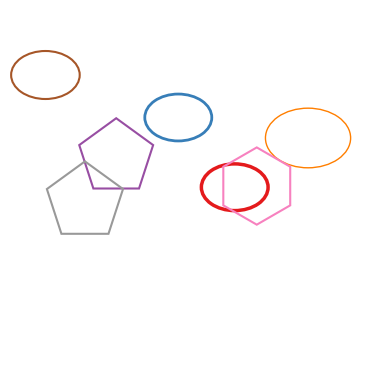[{"shape": "oval", "thickness": 2.5, "radius": 0.43, "center": [0.61, 0.514]}, {"shape": "oval", "thickness": 2, "radius": 0.44, "center": [0.463, 0.695]}, {"shape": "pentagon", "thickness": 1.5, "radius": 0.5, "center": [0.302, 0.592]}, {"shape": "oval", "thickness": 1, "radius": 0.55, "center": [0.8, 0.642]}, {"shape": "oval", "thickness": 1.5, "radius": 0.45, "center": [0.118, 0.805]}, {"shape": "hexagon", "thickness": 1.5, "radius": 0.5, "center": [0.667, 0.517]}, {"shape": "pentagon", "thickness": 1.5, "radius": 0.52, "center": [0.221, 0.477]}]